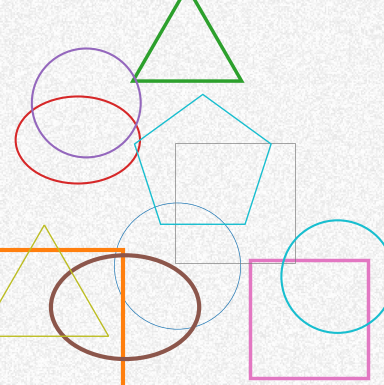[{"shape": "circle", "thickness": 0.5, "radius": 0.82, "center": [0.461, 0.309]}, {"shape": "square", "thickness": 3, "radius": 0.92, "center": [0.135, 0.167]}, {"shape": "triangle", "thickness": 2.5, "radius": 0.81, "center": [0.486, 0.871]}, {"shape": "oval", "thickness": 1.5, "radius": 0.81, "center": [0.202, 0.636]}, {"shape": "circle", "thickness": 1.5, "radius": 0.71, "center": [0.224, 0.733]}, {"shape": "oval", "thickness": 3, "radius": 0.96, "center": [0.325, 0.202]}, {"shape": "square", "thickness": 2.5, "radius": 0.77, "center": [0.803, 0.171]}, {"shape": "square", "thickness": 0.5, "radius": 0.78, "center": [0.61, 0.472]}, {"shape": "triangle", "thickness": 1, "radius": 0.96, "center": [0.115, 0.223]}, {"shape": "pentagon", "thickness": 1, "radius": 0.93, "center": [0.527, 0.568]}, {"shape": "circle", "thickness": 1.5, "radius": 0.73, "center": [0.877, 0.282]}]